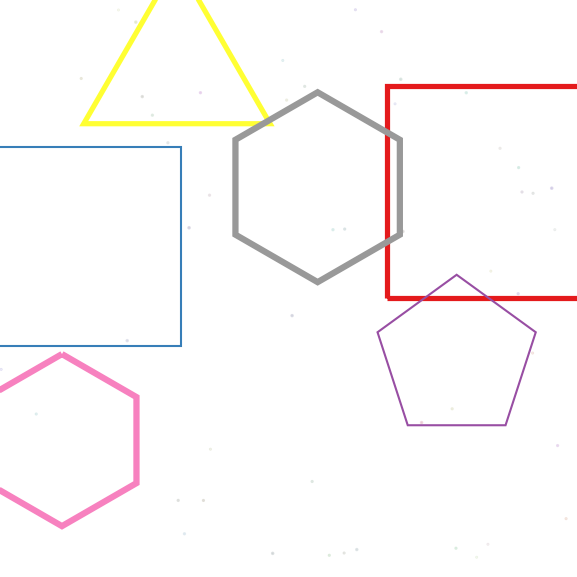[{"shape": "square", "thickness": 2.5, "radius": 0.92, "center": [0.853, 0.667]}, {"shape": "square", "thickness": 1, "radius": 0.86, "center": [0.141, 0.573]}, {"shape": "pentagon", "thickness": 1, "radius": 0.72, "center": [0.791, 0.379]}, {"shape": "triangle", "thickness": 2.5, "radius": 0.93, "center": [0.306, 0.878]}, {"shape": "hexagon", "thickness": 3, "radius": 0.74, "center": [0.107, 0.237]}, {"shape": "hexagon", "thickness": 3, "radius": 0.82, "center": [0.55, 0.675]}]